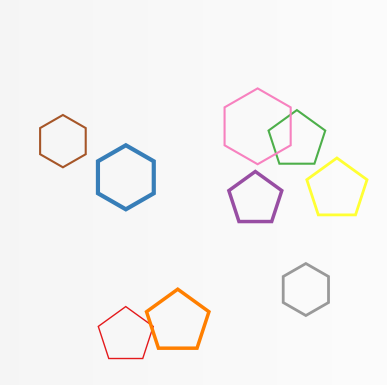[{"shape": "pentagon", "thickness": 1, "radius": 0.37, "center": [0.325, 0.129]}, {"shape": "hexagon", "thickness": 3, "radius": 0.42, "center": [0.325, 0.54]}, {"shape": "pentagon", "thickness": 1.5, "radius": 0.38, "center": [0.766, 0.637]}, {"shape": "pentagon", "thickness": 2.5, "radius": 0.36, "center": [0.659, 0.483]}, {"shape": "pentagon", "thickness": 2.5, "radius": 0.42, "center": [0.459, 0.164]}, {"shape": "pentagon", "thickness": 2, "radius": 0.41, "center": [0.869, 0.508]}, {"shape": "hexagon", "thickness": 1.5, "radius": 0.34, "center": [0.162, 0.633]}, {"shape": "hexagon", "thickness": 1.5, "radius": 0.49, "center": [0.665, 0.672]}, {"shape": "hexagon", "thickness": 2, "radius": 0.34, "center": [0.789, 0.248]}]